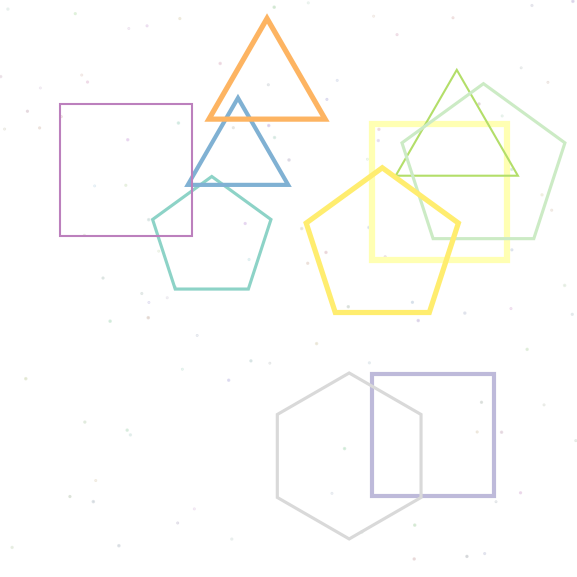[{"shape": "pentagon", "thickness": 1.5, "radius": 0.54, "center": [0.367, 0.586]}, {"shape": "square", "thickness": 3, "radius": 0.58, "center": [0.761, 0.667]}, {"shape": "square", "thickness": 2, "radius": 0.53, "center": [0.75, 0.246]}, {"shape": "triangle", "thickness": 2, "radius": 0.5, "center": [0.412, 0.729]}, {"shape": "triangle", "thickness": 2.5, "radius": 0.58, "center": [0.462, 0.851]}, {"shape": "triangle", "thickness": 1, "radius": 0.61, "center": [0.791, 0.756]}, {"shape": "hexagon", "thickness": 1.5, "radius": 0.72, "center": [0.605, 0.21]}, {"shape": "square", "thickness": 1, "radius": 0.57, "center": [0.219, 0.705]}, {"shape": "pentagon", "thickness": 1.5, "radius": 0.74, "center": [0.837, 0.706]}, {"shape": "pentagon", "thickness": 2.5, "radius": 0.69, "center": [0.662, 0.57]}]